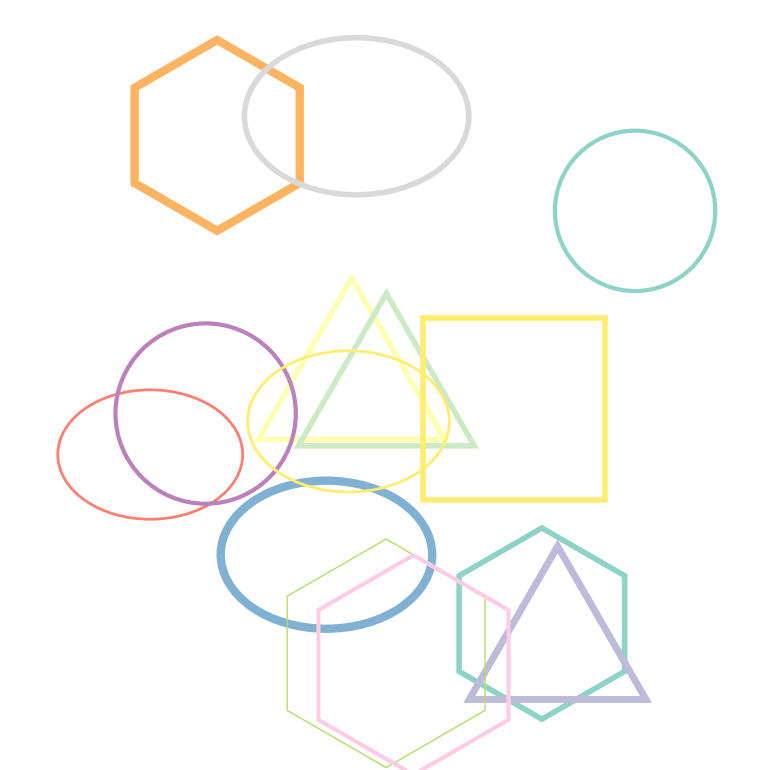[{"shape": "circle", "thickness": 1.5, "radius": 0.52, "center": [0.825, 0.726]}, {"shape": "hexagon", "thickness": 2, "radius": 0.62, "center": [0.704, 0.19]}, {"shape": "triangle", "thickness": 2, "radius": 0.7, "center": [0.457, 0.499]}, {"shape": "triangle", "thickness": 2.5, "radius": 0.66, "center": [0.724, 0.158]}, {"shape": "oval", "thickness": 1, "radius": 0.6, "center": [0.195, 0.41]}, {"shape": "oval", "thickness": 3, "radius": 0.69, "center": [0.424, 0.28]}, {"shape": "hexagon", "thickness": 3, "radius": 0.62, "center": [0.282, 0.824]}, {"shape": "hexagon", "thickness": 0.5, "radius": 0.74, "center": [0.501, 0.152]}, {"shape": "hexagon", "thickness": 1.5, "radius": 0.71, "center": [0.537, 0.136]}, {"shape": "oval", "thickness": 2, "radius": 0.73, "center": [0.463, 0.849]}, {"shape": "circle", "thickness": 1.5, "radius": 0.59, "center": [0.267, 0.463]}, {"shape": "triangle", "thickness": 2, "radius": 0.66, "center": [0.502, 0.487]}, {"shape": "square", "thickness": 2, "radius": 0.59, "center": [0.667, 0.469]}, {"shape": "oval", "thickness": 1, "radius": 0.65, "center": [0.453, 0.453]}]